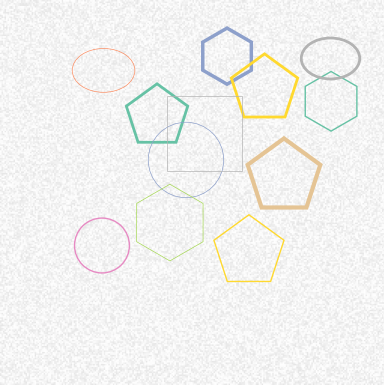[{"shape": "hexagon", "thickness": 1, "radius": 0.39, "center": [0.86, 0.737]}, {"shape": "pentagon", "thickness": 2, "radius": 0.42, "center": [0.408, 0.698]}, {"shape": "oval", "thickness": 0.5, "radius": 0.41, "center": [0.269, 0.817]}, {"shape": "hexagon", "thickness": 2.5, "radius": 0.36, "center": [0.59, 0.854]}, {"shape": "circle", "thickness": 0.5, "radius": 0.49, "center": [0.483, 0.585]}, {"shape": "circle", "thickness": 1, "radius": 0.36, "center": [0.265, 0.362]}, {"shape": "hexagon", "thickness": 0.5, "radius": 0.5, "center": [0.441, 0.422]}, {"shape": "pentagon", "thickness": 2, "radius": 0.45, "center": [0.687, 0.769]}, {"shape": "pentagon", "thickness": 1, "radius": 0.48, "center": [0.647, 0.346]}, {"shape": "pentagon", "thickness": 3, "radius": 0.5, "center": [0.738, 0.541]}, {"shape": "square", "thickness": 0.5, "radius": 0.49, "center": [0.531, 0.653]}, {"shape": "oval", "thickness": 2, "radius": 0.38, "center": [0.858, 0.848]}]